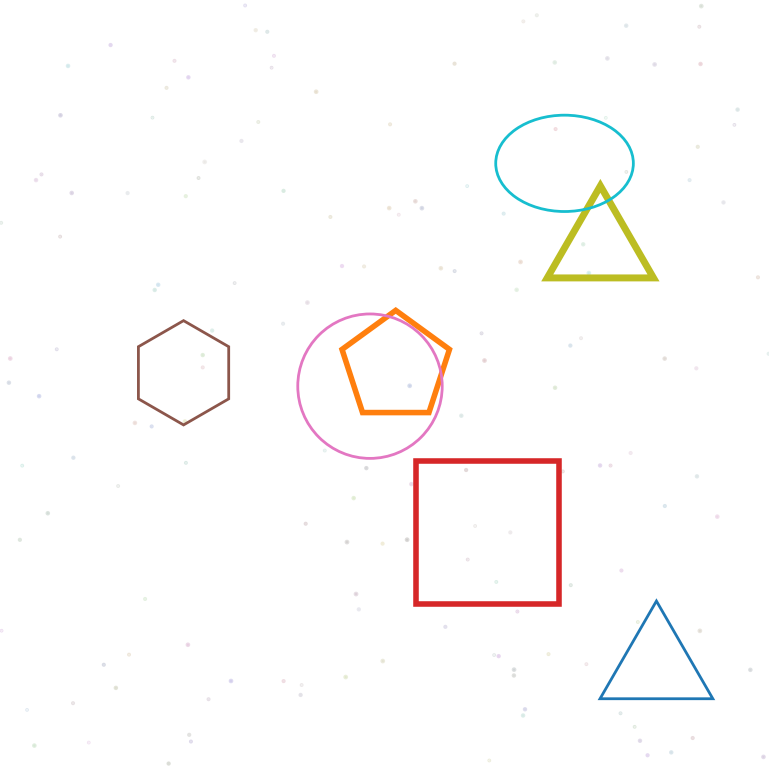[{"shape": "triangle", "thickness": 1, "radius": 0.42, "center": [0.853, 0.135]}, {"shape": "pentagon", "thickness": 2, "radius": 0.37, "center": [0.514, 0.524]}, {"shape": "square", "thickness": 2, "radius": 0.46, "center": [0.633, 0.308]}, {"shape": "hexagon", "thickness": 1, "radius": 0.34, "center": [0.238, 0.516]}, {"shape": "circle", "thickness": 1, "radius": 0.47, "center": [0.481, 0.498]}, {"shape": "triangle", "thickness": 2.5, "radius": 0.4, "center": [0.78, 0.679]}, {"shape": "oval", "thickness": 1, "radius": 0.45, "center": [0.733, 0.788]}]